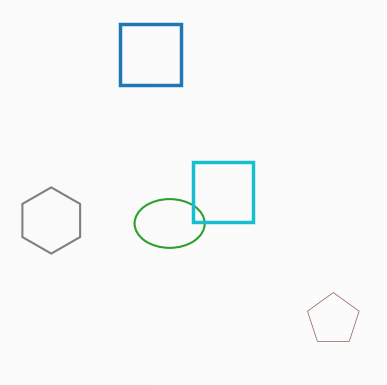[{"shape": "square", "thickness": 2.5, "radius": 0.39, "center": [0.388, 0.858]}, {"shape": "oval", "thickness": 1.5, "radius": 0.45, "center": [0.438, 0.42]}, {"shape": "pentagon", "thickness": 0.5, "radius": 0.35, "center": [0.86, 0.17]}, {"shape": "hexagon", "thickness": 1.5, "radius": 0.43, "center": [0.132, 0.427]}, {"shape": "square", "thickness": 2.5, "radius": 0.39, "center": [0.576, 0.502]}]